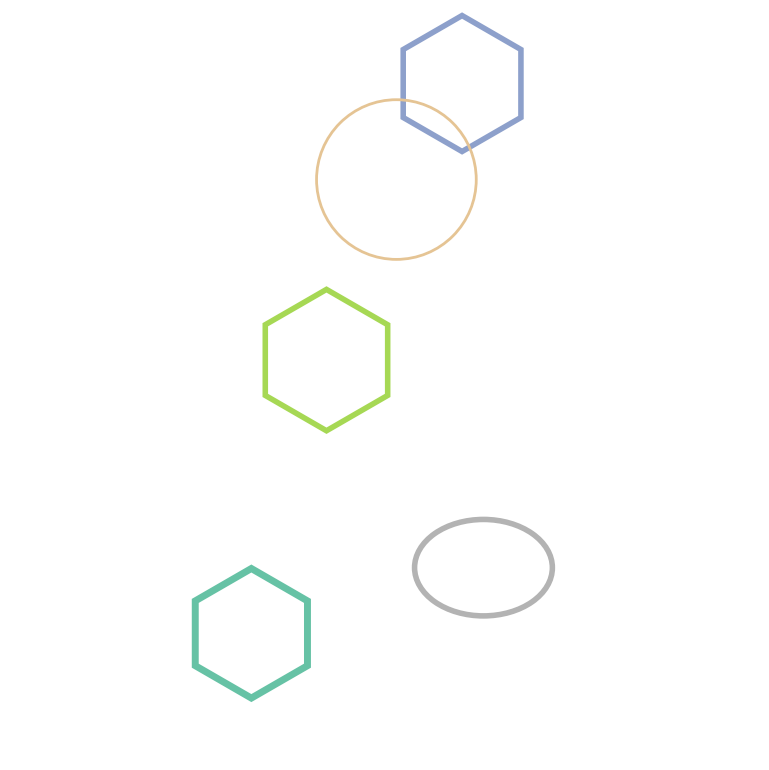[{"shape": "hexagon", "thickness": 2.5, "radius": 0.42, "center": [0.326, 0.178]}, {"shape": "hexagon", "thickness": 2, "radius": 0.44, "center": [0.6, 0.892]}, {"shape": "hexagon", "thickness": 2, "radius": 0.46, "center": [0.424, 0.532]}, {"shape": "circle", "thickness": 1, "radius": 0.52, "center": [0.515, 0.767]}, {"shape": "oval", "thickness": 2, "radius": 0.45, "center": [0.628, 0.263]}]